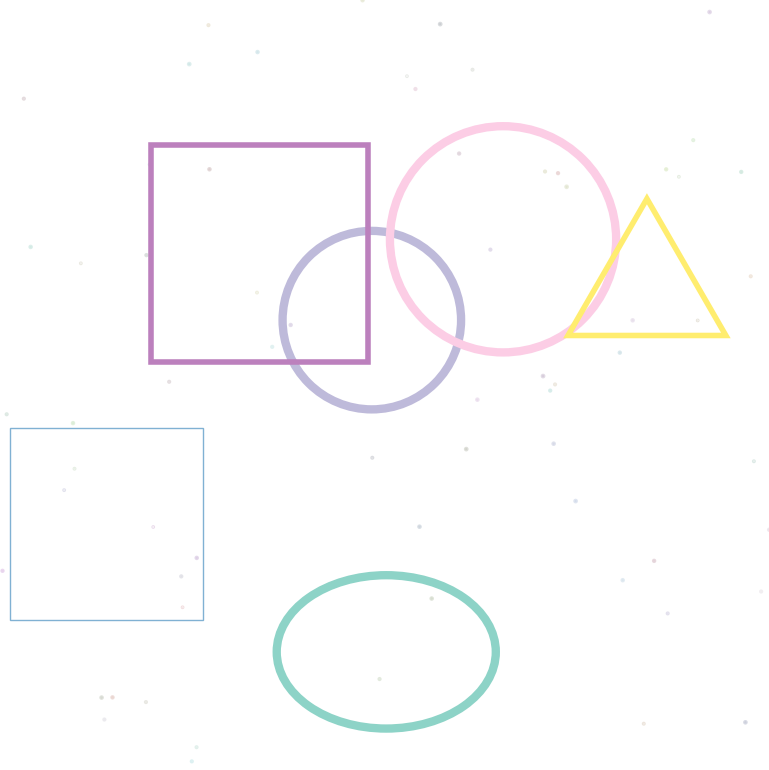[{"shape": "oval", "thickness": 3, "radius": 0.71, "center": [0.502, 0.153]}, {"shape": "circle", "thickness": 3, "radius": 0.58, "center": [0.483, 0.584]}, {"shape": "square", "thickness": 0.5, "radius": 0.62, "center": [0.138, 0.319]}, {"shape": "circle", "thickness": 3, "radius": 0.73, "center": [0.653, 0.689]}, {"shape": "square", "thickness": 2, "radius": 0.7, "center": [0.337, 0.671]}, {"shape": "triangle", "thickness": 2, "radius": 0.59, "center": [0.84, 0.623]}]